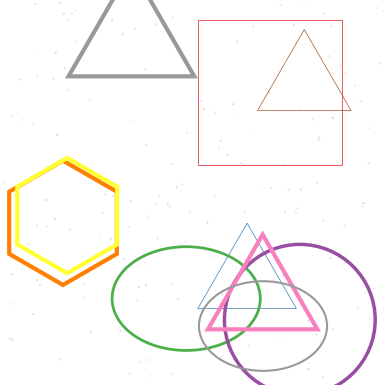[{"shape": "square", "thickness": 0.5, "radius": 0.94, "center": [0.701, 0.76]}, {"shape": "triangle", "thickness": 0.5, "radius": 0.74, "center": [0.642, 0.272]}, {"shape": "oval", "thickness": 2, "radius": 0.96, "center": [0.484, 0.224]}, {"shape": "circle", "thickness": 2.5, "radius": 0.98, "center": [0.779, 0.169]}, {"shape": "hexagon", "thickness": 3, "radius": 0.81, "center": [0.164, 0.421]}, {"shape": "hexagon", "thickness": 3, "radius": 0.75, "center": [0.175, 0.44]}, {"shape": "triangle", "thickness": 0.5, "radius": 0.7, "center": [0.79, 0.783]}, {"shape": "triangle", "thickness": 3, "radius": 0.82, "center": [0.682, 0.227]}, {"shape": "oval", "thickness": 1.5, "radius": 0.83, "center": [0.683, 0.153]}, {"shape": "triangle", "thickness": 3, "radius": 0.94, "center": [0.341, 0.896]}]